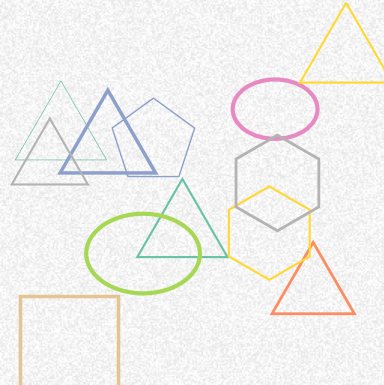[{"shape": "triangle", "thickness": 1.5, "radius": 0.68, "center": [0.474, 0.4]}, {"shape": "triangle", "thickness": 0.5, "radius": 0.68, "center": [0.158, 0.653]}, {"shape": "triangle", "thickness": 2, "radius": 0.62, "center": [0.814, 0.247]}, {"shape": "triangle", "thickness": 2.5, "radius": 0.72, "center": [0.28, 0.622]}, {"shape": "pentagon", "thickness": 1, "radius": 0.56, "center": [0.399, 0.633]}, {"shape": "oval", "thickness": 3, "radius": 0.55, "center": [0.715, 0.717]}, {"shape": "oval", "thickness": 3, "radius": 0.74, "center": [0.372, 0.341]}, {"shape": "triangle", "thickness": 1.5, "radius": 0.69, "center": [0.899, 0.855]}, {"shape": "hexagon", "thickness": 1.5, "radius": 0.61, "center": [0.699, 0.395]}, {"shape": "square", "thickness": 2.5, "radius": 0.64, "center": [0.18, 0.103]}, {"shape": "hexagon", "thickness": 2, "radius": 0.62, "center": [0.721, 0.525]}, {"shape": "triangle", "thickness": 1.5, "radius": 0.57, "center": [0.129, 0.578]}]